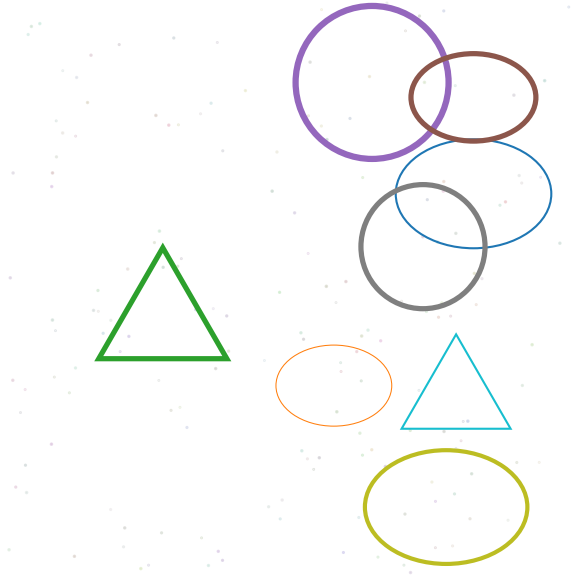[{"shape": "oval", "thickness": 1, "radius": 0.67, "center": [0.82, 0.664]}, {"shape": "oval", "thickness": 0.5, "radius": 0.5, "center": [0.578, 0.331]}, {"shape": "triangle", "thickness": 2.5, "radius": 0.64, "center": [0.282, 0.442]}, {"shape": "circle", "thickness": 3, "radius": 0.66, "center": [0.644, 0.856]}, {"shape": "oval", "thickness": 2.5, "radius": 0.54, "center": [0.82, 0.831]}, {"shape": "circle", "thickness": 2.5, "radius": 0.54, "center": [0.732, 0.572]}, {"shape": "oval", "thickness": 2, "radius": 0.7, "center": [0.773, 0.121]}, {"shape": "triangle", "thickness": 1, "radius": 0.54, "center": [0.79, 0.311]}]